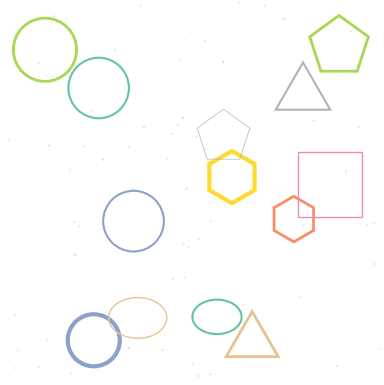[{"shape": "circle", "thickness": 1.5, "radius": 0.39, "center": [0.256, 0.771]}, {"shape": "oval", "thickness": 1.5, "radius": 0.32, "center": [0.564, 0.177]}, {"shape": "hexagon", "thickness": 2, "radius": 0.3, "center": [0.763, 0.431]}, {"shape": "circle", "thickness": 3, "radius": 0.34, "center": [0.244, 0.116]}, {"shape": "circle", "thickness": 1.5, "radius": 0.39, "center": [0.347, 0.426]}, {"shape": "square", "thickness": 1, "radius": 0.42, "center": [0.857, 0.521]}, {"shape": "circle", "thickness": 2, "radius": 0.41, "center": [0.117, 0.871]}, {"shape": "pentagon", "thickness": 2, "radius": 0.4, "center": [0.881, 0.88]}, {"shape": "hexagon", "thickness": 3, "radius": 0.34, "center": [0.603, 0.54]}, {"shape": "triangle", "thickness": 2, "radius": 0.39, "center": [0.655, 0.113]}, {"shape": "oval", "thickness": 1, "radius": 0.38, "center": [0.358, 0.174]}, {"shape": "pentagon", "thickness": 0.5, "radius": 0.36, "center": [0.581, 0.645]}, {"shape": "triangle", "thickness": 1.5, "radius": 0.41, "center": [0.787, 0.756]}]